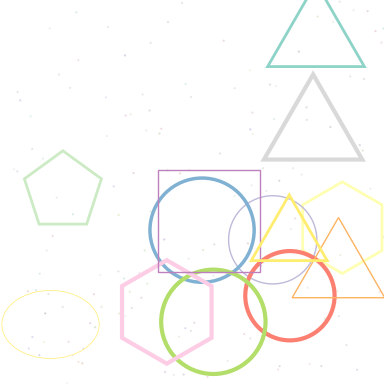[{"shape": "triangle", "thickness": 2, "radius": 0.73, "center": [0.821, 0.9]}, {"shape": "hexagon", "thickness": 2, "radius": 0.59, "center": [0.889, 0.409]}, {"shape": "circle", "thickness": 1, "radius": 0.57, "center": [0.708, 0.377]}, {"shape": "circle", "thickness": 3, "radius": 0.58, "center": [0.753, 0.232]}, {"shape": "circle", "thickness": 2.5, "radius": 0.68, "center": [0.525, 0.402]}, {"shape": "triangle", "thickness": 1, "radius": 0.69, "center": [0.879, 0.296]}, {"shape": "circle", "thickness": 3, "radius": 0.68, "center": [0.554, 0.164]}, {"shape": "hexagon", "thickness": 3, "radius": 0.67, "center": [0.433, 0.19]}, {"shape": "triangle", "thickness": 3, "radius": 0.74, "center": [0.813, 0.659]}, {"shape": "square", "thickness": 1, "radius": 0.66, "center": [0.544, 0.426]}, {"shape": "pentagon", "thickness": 2, "radius": 0.53, "center": [0.163, 0.503]}, {"shape": "triangle", "thickness": 2, "radius": 0.57, "center": [0.751, 0.38]}, {"shape": "oval", "thickness": 0.5, "radius": 0.63, "center": [0.131, 0.157]}]